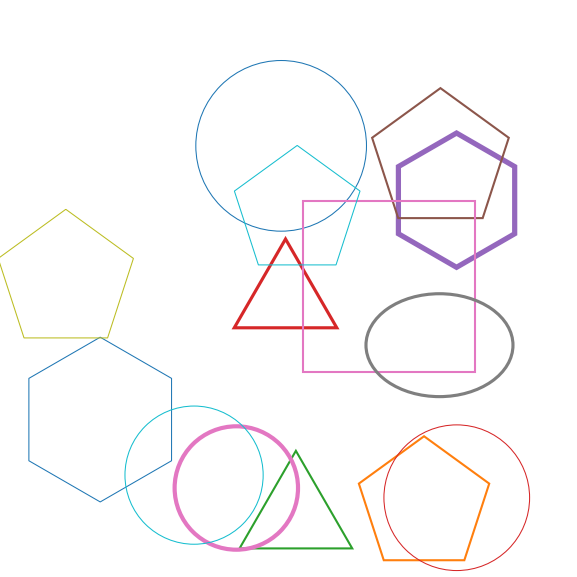[{"shape": "hexagon", "thickness": 0.5, "radius": 0.71, "center": [0.174, 0.273]}, {"shape": "circle", "thickness": 0.5, "radius": 0.74, "center": [0.487, 0.747]}, {"shape": "pentagon", "thickness": 1, "radius": 0.59, "center": [0.734, 0.125]}, {"shape": "triangle", "thickness": 1, "radius": 0.56, "center": [0.512, 0.106]}, {"shape": "triangle", "thickness": 1.5, "radius": 0.51, "center": [0.494, 0.483]}, {"shape": "circle", "thickness": 0.5, "radius": 0.63, "center": [0.791, 0.137]}, {"shape": "hexagon", "thickness": 2.5, "radius": 0.58, "center": [0.791, 0.653]}, {"shape": "pentagon", "thickness": 1, "radius": 0.62, "center": [0.763, 0.722]}, {"shape": "circle", "thickness": 2, "radius": 0.53, "center": [0.409, 0.154]}, {"shape": "square", "thickness": 1, "radius": 0.74, "center": [0.673, 0.503]}, {"shape": "oval", "thickness": 1.5, "radius": 0.64, "center": [0.761, 0.401]}, {"shape": "pentagon", "thickness": 0.5, "radius": 0.62, "center": [0.114, 0.514]}, {"shape": "circle", "thickness": 0.5, "radius": 0.6, "center": [0.336, 0.176]}, {"shape": "pentagon", "thickness": 0.5, "radius": 0.57, "center": [0.515, 0.633]}]